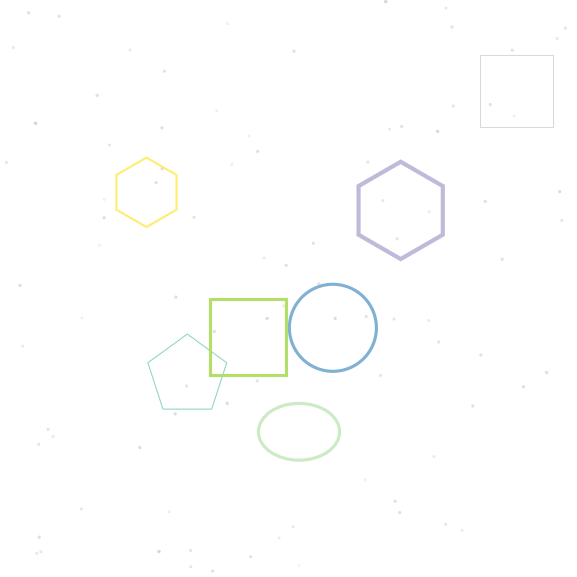[{"shape": "pentagon", "thickness": 0.5, "radius": 0.36, "center": [0.324, 0.349]}, {"shape": "hexagon", "thickness": 2, "radius": 0.42, "center": [0.694, 0.635]}, {"shape": "circle", "thickness": 1.5, "radius": 0.38, "center": [0.576, 0.432]}, {"shape": "square", "thickness": 1.5, "radius": 0.33, "center": [0.429, 0.416]}, {"shape": "square", "thickness": 0.5, "radius": 0.31, "center": [0.894, 0.842]}, {"shape": "oval", "thickness": 1.5, "radius": 0.35, "center": [0.518, 0.251]}, {"shape": "hexagon", "thickness": 1, "radius": 0.3, "center": [0.254, 0.666]}]